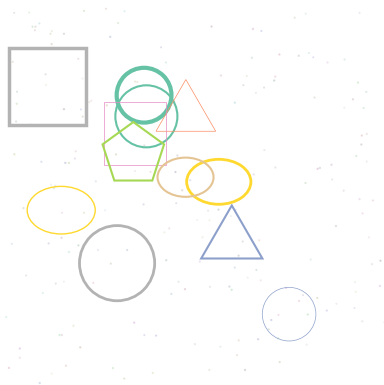[{"shape": "circle", "thickness": 1.5, "radius": 0.4, "center": [0.38, 0.698]}, {"shape": "circle", "thickness": 3, "radius": 0.36, "center": [0.374, 0.753]}, {"shape": "triangle", "thickness": 0.5, "radius": 0.45, "center": [0.483, 0.704]}, {"shape": "triangle", "thickness": 1.5, "radius": 0.46, "center": [0.602, 0.374]}, {"shape": "circle", "thickness": 0.5, "radius": 0.35, "center": [0.751, 0.184]}, {"shape": "square", "thickness": 0.5, "radius": 0.41, "center": [0.351, 0.653]}, {"shape": "pentagon", "thickness": 1.5, "radius": 0.42, "center": [0.346, 0.599]}, {"shape": "oval", "thickness": 1, "radius": 0.44, "center": [0.159, 0.454]}, {"shape": "oval", "thickness": 2, "radius": 0.42, "center": [0.568, 0.528]}, {"shape": "oval", "thickness": 1.5, "radius": 0.36, "center": [0.482, 0.54]}, {"shape": "circle", "thickness": 2, "radius": 0.49, "center": [0.304, 0.316]}, {"shape": "square", "thickness": 2.5, "radius": 0.5, "center": [0.124, 0.776]}]